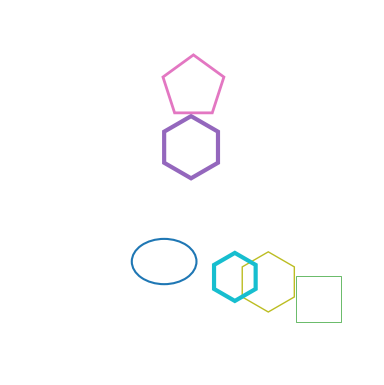[{"shape": "oval", "thickness": 1.5, "radius": 0.42, "center": [0.426, 0.321]}, {"shape": "square", "thickness": 0.5, "radius": 0.3, "center": [0.827, 0.223]}, {"shape": "hexagon", "thickness": 3, "radius": 0.4, "center": [0.496, 0.618]}, {"shape": "pentagon", "thickness": 2, "radius": 0.42, "center": [0.502, 0.774]}, {"shape": "hexagon", "thickness": 1, "radius": 0.39, "center": [0.697, 0.268]}, {"shape": "hexagon", "thickness": 3, "radius": 0.31, "center": [0.61, 0.281]}]